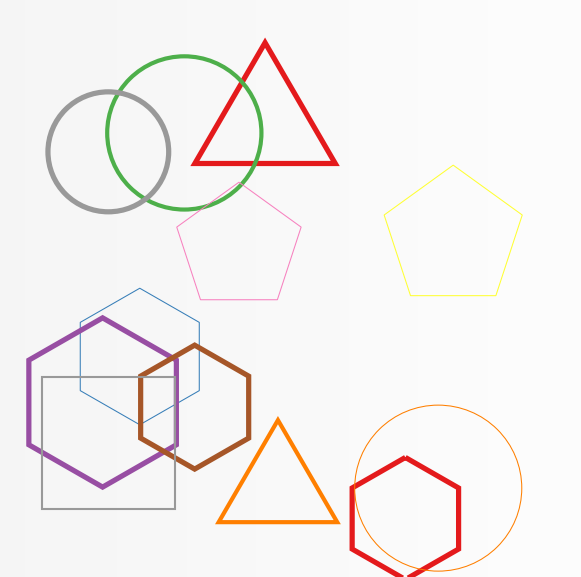[{"shape": "hexagon", "thickness": 2.5, "radius": 0.53, "center": [0.697, 0.101]}, {"shape": "triangle", "thickness": 2.5, "radius": 0.7, "center": [0.456, 0.786]}, {"shape": "hexagon", "thickness": 0.5, "radius": 0.59, "center": [0.24, 0.382]}, {"shape": "circle", "thickness": 2, "radius": 0.66, "center": [0.317, 0.769]}, {"shape": "hexagon", "thickness": 2.5, "radius": 0.73, "center": [0.177, 0.302]}, {"shape": "triangle", "thickness": 2, "radius": 0.59, "center": [0.478, 0.154]}, {"shape": "circle", "thickness": 0.5, "radius": 0.72, "center": [0.754, 0.154]}, {"shape": "pentagon", "thickness": 0.5, "radius": 0.62, "center": [0.78, 0.588]}, {"shape": "hexagon", "thickness": 2.5, "radius": 0.54, "center": [0.335, 0.294]}, {"shape": "pentagon", "thickness": 0.5, "radius": 0.56, "center": [0.411, 0.571]}, {"shape": "square", "thickness": 1, "radius": 0.57, "center": [0.187, 0.232]}, {"shape": "circle", "thickness": 2.5, "radius": 0.52, "center": [0.186, 0.736]}]